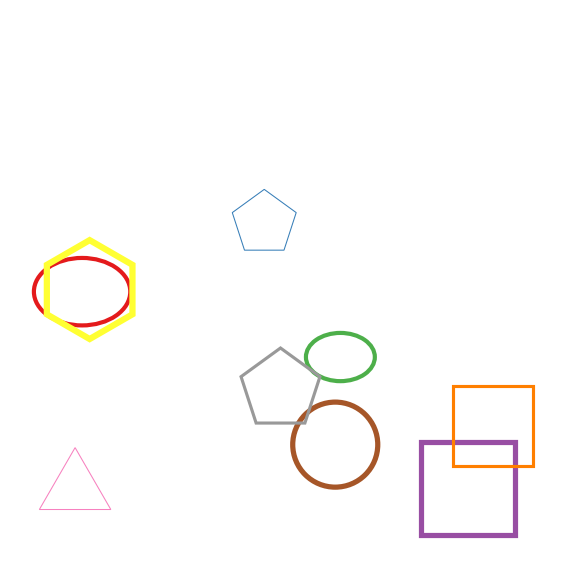[{"shape": "oval", "thickness": 2, "radius": 0.42, "center": [0.142, 0.494]}, {"shape": "pentagon", "thickness": 0.5, "radius": 0.29, "center": [0.458, 0.613]}, {"shape": "oval", "thickness": 2, "radius": 0.3, "center": [0.589, 0.381]}, {"shape": "square", "thickness": 2.5, "radius": 0.41, "center": [0.81, 0.153]}, {"shape": "square", "thickness": 1.5, "radius": 0.35, "center": [0.854, 0.261]}, {"shape": "hexagon", "thickness": 3, "radius": 0.43, "center": [0.155, 0.498]}, {"shape": "circle", "thickness": 2.5, "radius": 0.37, "center": [0.581, 0.229]}, {"shape": "triangle", "thickness": 0.5, "radius": 0.36, "center": [0.13, 0.153]}, {"shape": "pentagon", "thickness": 1.5, "radius": 0.36, "center": [0.486, 0.325]}]